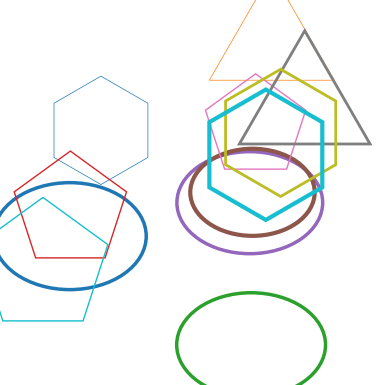[{"shape": "oval", "thickness": 2.5, "radius": 0.99, "center": [0.181, 0.387]}, {"shape": "hexagon", "thickness": 0.5, "radius": 0.7, "center": [0.262, 0.661]}, {"shape": "triangle", "thickness": 0.5, "radius": 0.94, "center": [0.706, 0.885]}, {"shape": "oval", "thickness": 2.5, "radius": 0.97, "center": [0.652, 0.104]}, {"shape": "pentagon", "thickness": 1, "radius": 0.77, "center": [0.183, 0.454]}, {"shape": "oval", "thickness": 2.5, "radius": 0.95, "center": [0.649, 0.474]}, {"shape": "oval", "thickness": 3, "radius": 0.81, "center": [0.656, 0.501]}, {"shape": "pentagon", "thickness": 1, "radius": 0.68, "center": [0.664, 0.671]}, {"shape": "triangle", "thickness": 2, "radius": 0.98, "center": [0.791, 0.724]}, {"shape": "hexagon", "thickness": 2, "radius": 0.83, "center": [0.729, 0.655]}, {"shape": "hexagon", "thickness": 3, "radius": 0.85, "center": [0.69, 0.598]}, {"shape": "pentagon", "thickness": 1, "radius": 0.89, "center": [0.112, 0.31]}]